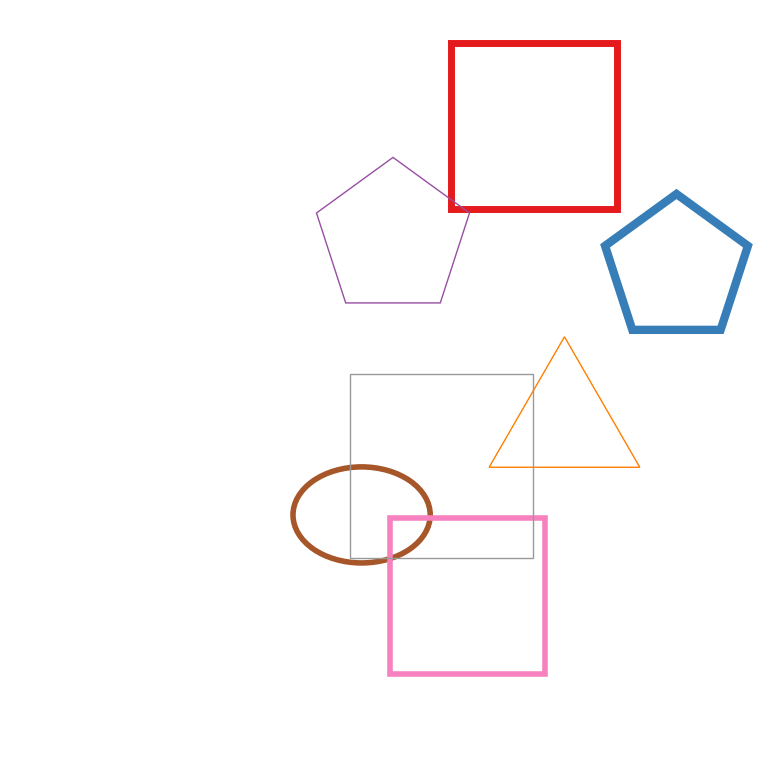[{"shape": "square", "thickness": 2.5, "radius": 0.54, "center": [0.694, 0.836]}, {"shape": "pentagon", "thickness": 3, "radius": 0.49, "center": [0.879, 0.651]}, {"shape": "pentagon", "thickness": 0.5, "radius": 0.52, "center": [0.51, 0.691]}, {"shape": "triangle", "thickness": 0.5, "radius": 0.56, "center": [0.733, 0.45]}, {"shape": "oval", "thickness": 2, "radius": 0.45, "center": [0.47, 0.331]}, {"shape": "square", "thickness": 2, "radius": 0.51, "center": [0.607, 0.226]}, {"shape": "square", "thickness": 0.5, "radius": 0.6, "center": [0.574, 0.395]}]